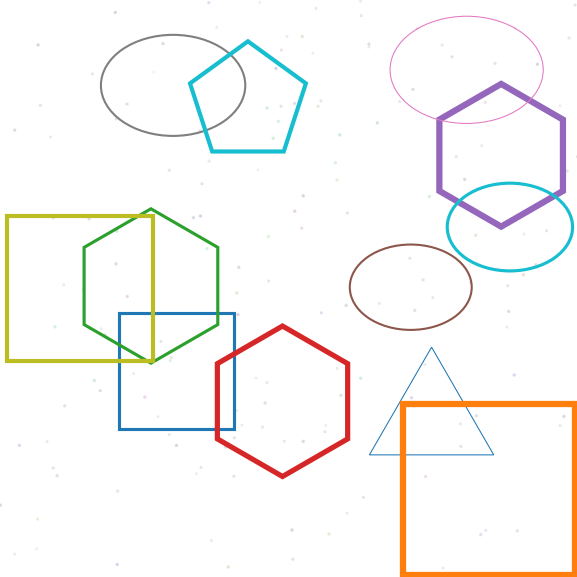[{"shape": "square", "thickness": 1.5, "radius": 0.5, "center": [0.306, 0.357]}, {"shape": "triangle", "thickness": 0.5, "radius": 0.62, "center": [0.747, 0.274]}, {"shape": "square", "thickness": 3, "radius": 0.74, "center": [0.846, 0.152]}, {"shape": "hexagon", "thickness": 1.5, "radius": 0.67, "center": [0.261, 0.504]}, {"shape": "hexagon", "thickness": 2.5, "radius": 0.65, "center": [0.489, 0.304]}, {"shape": "hexagon", "thickness": 3, "radius": 0.62, "center": [0.868, 0.73]}, {"shape": "oval", "thickness": 1, "radius": 0.53, "center": [0.711, 0.502]}, {"shape": "oval", "thickness": 0.5, "radius": 0.66, "center": [0.808, 0.878]}, {"shape": "oval", "thickness": 1, "radius": 0.63, "center": [0.3, 0.851]}, {"shape": "square", "thickness": 2, "radius": 0.63, "center": [0.139, 0.5]}, {"shape": "pentagon", "thickness": 2, "radius": 0.53, "center": [0.429, 0.822]}, {"shape": "oval", "thickness": 1.5, "radius": 0.54, "center": [0.883, 0.606]}]